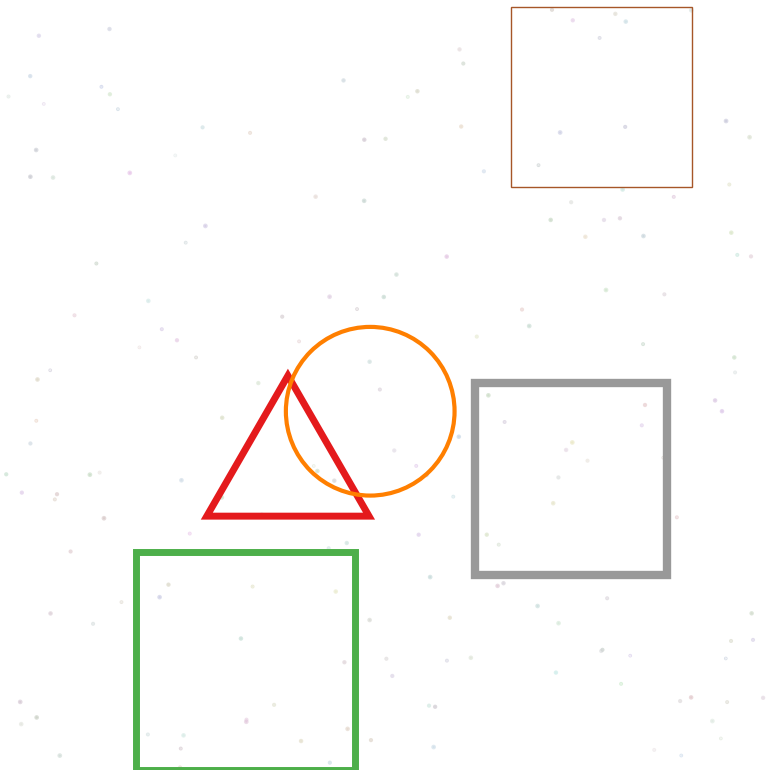[{"shape": "triangle", "thickness": 2.5, "radius": 0.61, "center": [0.374, 0.39]}, {"shape": "square", "thickness": 2.5, "radius": 0.71, "center": [0.318, 0.142]}, {"shape": "circle", "thickness": 1.5, "radius": 0.55, "center": [0.481, 0.466]}, {"shape": "square", "thickness": 0.5, "radius": 0.58, "center": [0.781, 0.874]}, {"shape": "square", "thickness": 3, "radius": 0.62, "center": [0.742, 0.378]}]